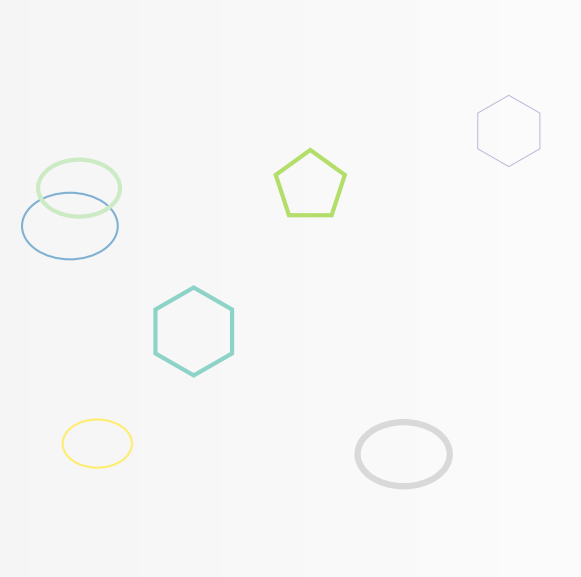[{"shape": "hexagon", "thickness": 2, "radius": 0.38, "center": [0.333, 0.425]}, {"shape": "hexagon", "thickness": 0.5, "radius": 0.31, "center": [0.875, 0.772]}, {"shape": "oval", "thickness": 1, "radius": 0.41, "center": [0.12, 0.608]}, {"shape": "pentagon", "thickness": 2, "radius": 0.31, "center": [0.534, 0.677]}, {"shape": "oval", "thickness": 3, "radius": 0.4, "center": [0.694, 0.213]}, {"shape": "oval", "thickness": 2, "radius": 0.35, "center": [0.136, 0.673]}, {"shape": "oval", "thickness": 1, "radius": 0.3, "center": [0.167, 0.231]}]